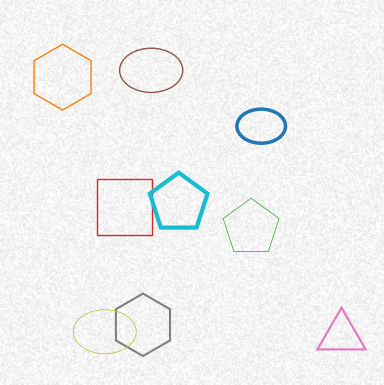[{"shape": "oval", "thickness": 2.5, "radius": 0.32, "center": [0.678, 0.672]}, {"shape": "hexagon", "thickness": 1, "radius": 0.43, "center": [0.163, 0.8]}, {"shape": "pentagon", "thickness": 0.5, "radius": 0.38, "center": [0.652, 0.409]}, {"shape": "square", "thickness": 1, "radius": 0.36, "center": [0.323, 0.463]}, {"shape": "oval", "thickness": 1, "radius": 0.41, "center": [0.393, 0.817]}, {"shape": "triangle", "thickness": 1.5, "radius": 0.36, "center": [0.887, 0.129]}, {"shape": "hexagon", "thickness": 1.5, "radius": 0.41, "center": [0.371, 0.156]}, {"shape": "oval", "thickness": 0.5, "radius": 0.41, "center": [0.272, 0.138]}, {"shape": "pentagon", "thickness": 3, "radius": 0.39, "center": [0.464, 0.473]}]